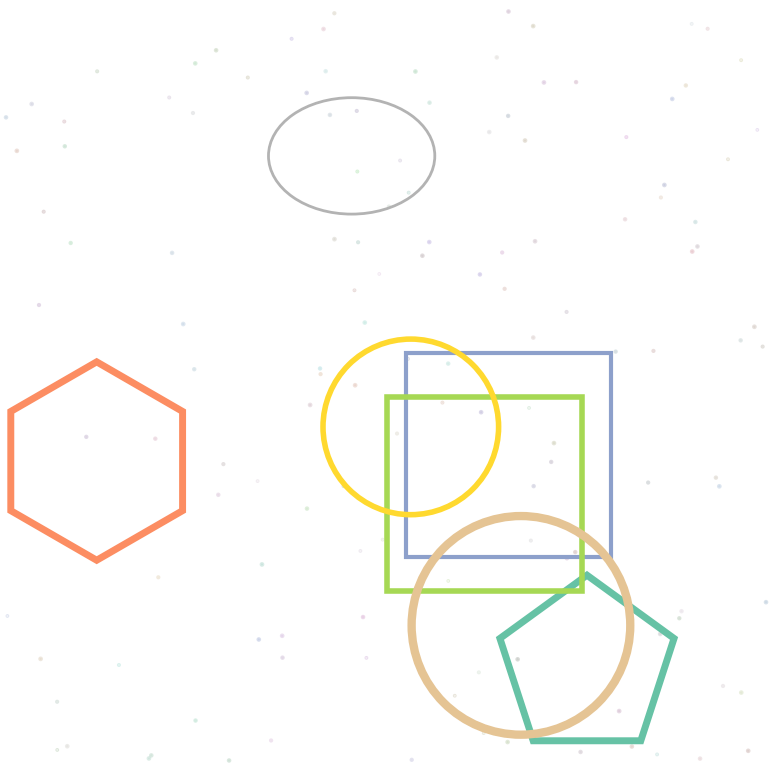[{"shape": "pentagon", "thickness": 2.5, "radius": 0.59, "center": [0.762, 0.134]}, {"shape": "hexagon", "thickness": 2.5, "radius": 0.64, "center": [0.126, 0.401]}, {"shape": "square", "thickness": 1.5, "radius": 0.66, "center": [0.66, 0.409]}, {"shape": "square", "thickness": 2, "radius": 0.63, "center": [0.629, 0.359]}, {"shape": "circle", "thickness": 2, "radius": 0.57, "center": [0.534, 0.446]}, {"shape": "circle", "thickness": 3, "radius": 0.71, "center": [0.677, 0.188]}, {"shape": "oval", "thickness": 1, "radius": 0.54, "center": [0.457, 0.798]}]